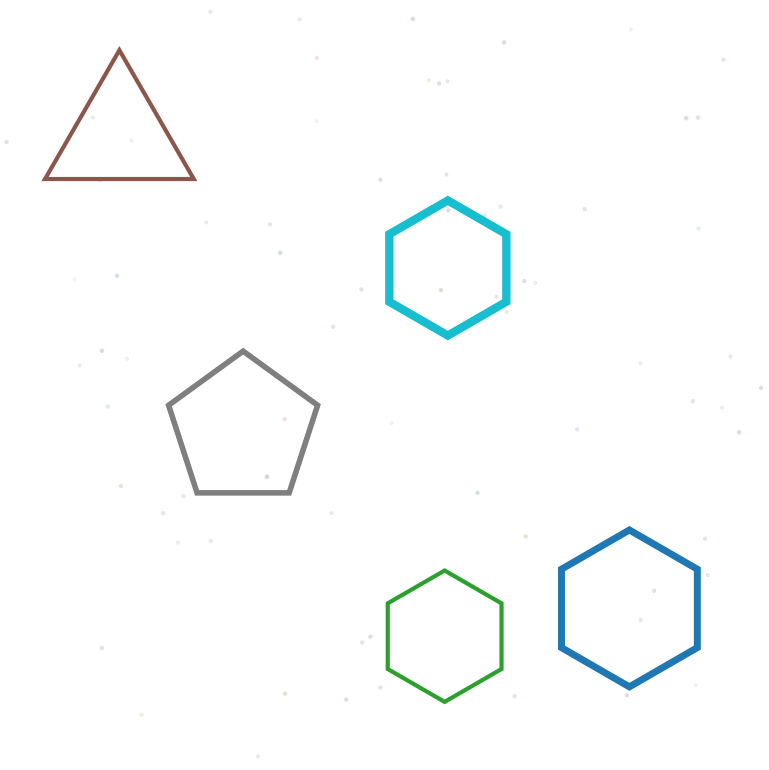[{"shape": "hexagon", "thickness": 2.5, "radius": 0.51, "center": [0.817, 0.21]}, {"shape": "hexagon", "thickness": 1.5, "radius": 0.43, "center": [0.577, 0.174]}, {"shape": "triangle", "thickness": 1.5, "radius": 0.56, "center": [0.155, 0.823]}, {"shape": "pentagon", "thickness": 2, "radius": 0.51, "center": [0.316, 0.442]}, {"shape": "hexagon", "thickness": 3, "radius": 0.44, "center": [0.582, 0.652]}]